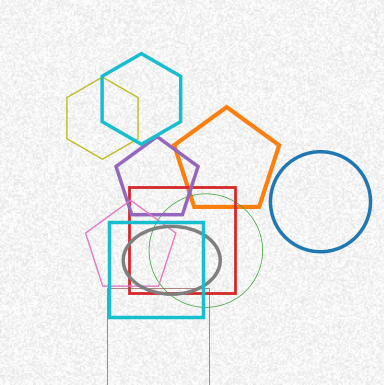[{"shape": "circle", "thickness": 2.5, "radius": 0.65, "center": [0.832, 0.476]}, {"shape": "pentagon", "thickness": 3, "radius": 0.72, "center": [0.589, 0.579]}, {"shape": "circle", "thickness": 0.5, "radius": 0.74, "center": [0.535, 0.349]}, {"shape": "square", "thickness": 2, "radius": 0.69, "center": [0.472, 0.376]}, {"shape": "pentagon", "thickness": 2.5, "radius": 0.56, "center": [0.408, 0.533]}, {"shape": "square", "thickness": 0.5, "radius": 0.67, "center": [0.411, 0.118]}, {"shape": "pentagon", "thickness": 1, "radius": 0.62, "center": [0.339, 0.356]}, {"shape": "oval", "thickness": 2.5, "radius": 0.63, "center": [0.446, 0.324]}, {"shape": "hexagon", "thickness": 1, "radius": 0.53, "center": [0.266, 0.693]}, {"shape": "hexagon", "thickness": 2.5, "radius": 0.59, "center": [0.367, 0.743]}, {"shape": "square", "thickness": 2.5, "radius": 0.62, "center": [0.405, 0.301]}]